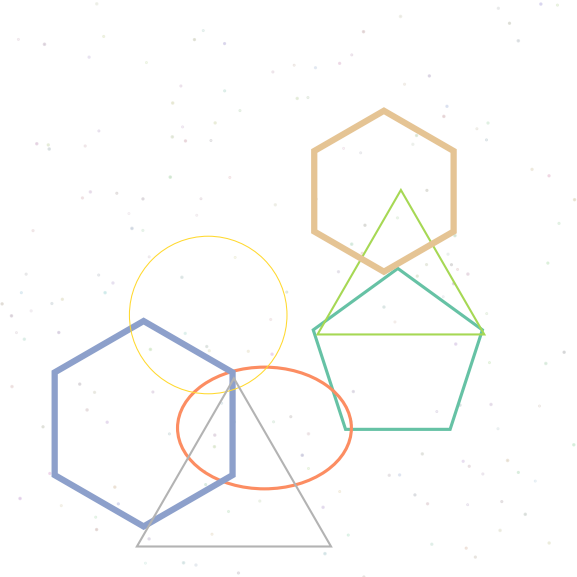[{"shape": "pentagon", "thickness": 1.5, "radius": 0.77, "center": [0.689, 0.38]}, {"shape": "oval", "thickness": 1.5, "radius": 0.75, "center": [0.458, 0.258]}, {"shape": "hexagon", "thickness": 3, "radius": 0.89, "center": [0.249, 0.265]}, {"shape": "triangle", "thickness": 1, "radius": 0.83, "center": [0.694, 0.503]}, {"shape": "circle", "thickness": 0.5, "radius": 0.68, "center": [0.361, 0.454]}, {"shape": "hexagon", "thickness": 3, "radius": 0.7, "center": [0.665, 0.668]}, {"shape": "triangle", "thickness": 1, "radius": 0.97, "center": [0.405, 0.15]}]